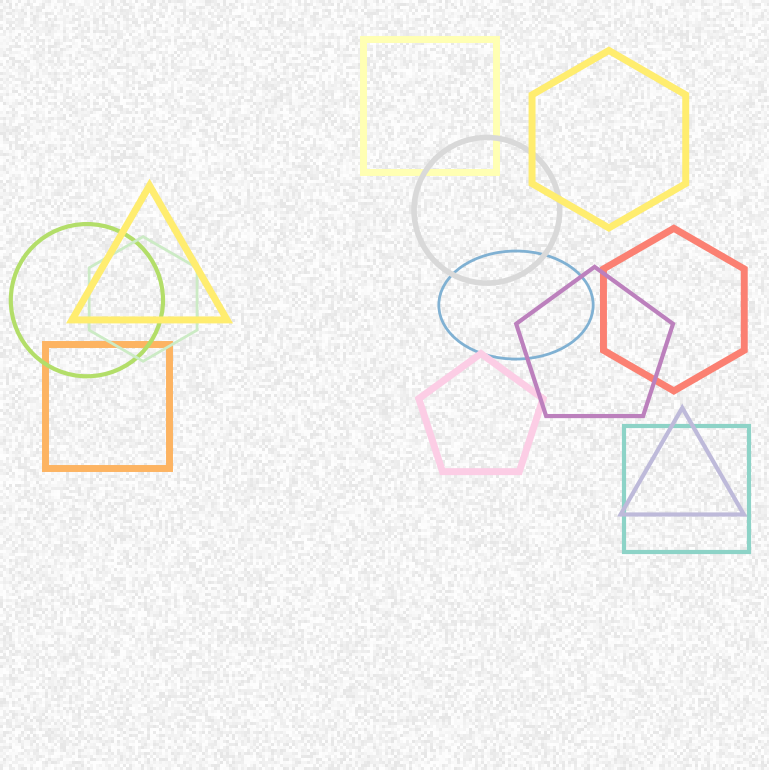[{"shape": "square", "thickness": 1.5, "radius": 0.41, "center": [0.892, 0.365]}, {"shape": "square", "thickness": 2.5, "radius": 0.43, "center": [0.558, 0.862]}, {"shape": "triangle", "thickness": 1.5, "radius": 0.46, "center": [0.886, 0.378]}, {"shape": "hexagon", "thickness": 2.5, "radius": 0.53, "center": [0.875, 0.598]}, {"shape": "oval", "thickness": 1, "radius": 0.5, "center": [0.67, 0.604]}, {"shape": "square", "thickness": 2.5, "radius": 0.4, "center": [0.139, 0.473]}, {"shape": "circle", "thickness": 1.5, "radius": 0.49, "center": [0.113, 0.61]}, {"shape": "pentagon", "thickness": 2.5, "radius": 0.42, "center": [0.625, 0.456]}, {"shape": "circle", "thickness": 2, "radius": 0.47, "center": [0.632, 0.727]}, {"shape": "pentagon", "thickness": 1.5, "radius": 0.54, "center": [0.772, 0.546]}, {"shape": "hexagon", "thickness": 1, "radius": 0.4, "center": [0.186, 0.612]}, {"shape": "hexagon", "thickness": 2.5, "radius": 0.58, "center": [0.791, 0.819]}, {"shape": "triangle", "thickness": 2.5, "radius": 0.58, "center": [0.194, 0.643]}]